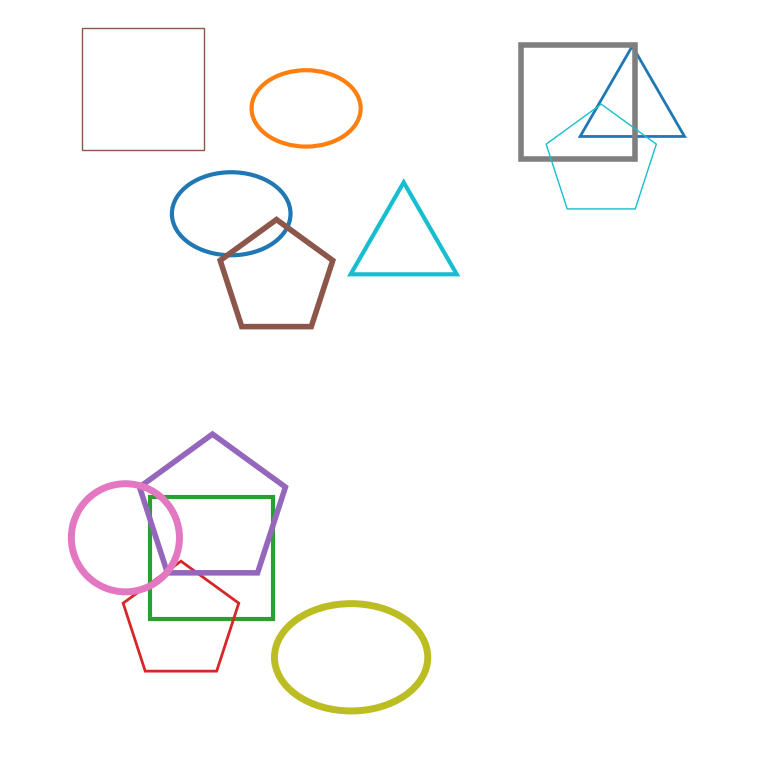[{"shape": "oval", "thickness": 1.5, "radius": 0.39, "center": [0.3, 0.722]}, {"shape": "triangle", "thickness": 1, "radius": 0.39, "center": [0.821, 0.862]}, {"shape": "oval", "thickness": 1.5, "radius": 0.35, "center": [0.398, 0.859]}, {"shape": "square", "thickness": 1.5, "radius": 0.4, "center": [0.275, 0.275]}, {"shape": "pentagon", "thickness": 1, "radius": 0.39, "center": [0.235, 0.192]}, {"shape": "pentagon", "thickness": 2, "radius": 0.5, "center": [0.276, 0.337]}, {"shape": "pentagon", "thickness": 2, "radius": 0.38, "center": [0.359, 0.638]}, {"shape": "square", "thickness": 0.5, "radius": 0.39, "center": [0.185, 0.884]}, {"shape": "circle", "thickness": 2.5, "radius": 0.35, "center": [0.163, 0.302]}, {"shape": "square", "thickness": 2, "radius": 0.37, "center": [0.75, 0.868]}, {"shape": "oval", "thickness": 2.5, "radius": 0.5, "center": [0.456, 0.146]}, {"shape": "triangle", "thickness": 1.5, "radius": 0.4, "center": [0.524, 0.684]}, {"shape": "pentagon", "thickness": 0.5, "radius": 0.38, "center": [0.781, 0.79]}]